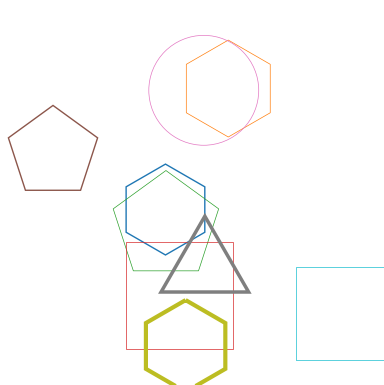[{"shape": "hexagon", "thickness": 1, "radius": 0.59, "center": [0.43, 0.456]}, {"shape": "hexagon", "thickness": 0.5, "radius": 0.63, "center": [0.593, 0.77]}, {"shape": "pentagon", "thickness": 0.5, "radius": 0.72, "center": [0.431, 0.413]}, {"shape": "square", "thickness": 0.5, "radius": 0.69, "center": [0.466, 0.233]}, {"shape": "pentagon", "thickness": 1, "radius": 0.61, "center": [0.138, 0.604]}, {"shape": "circle", "thickness": 0.5, "radius": 0.71, "center": [0.529, 0.765]}, {"shape": "triangle", "thickness": 2.5, "radius": 0.66, "center": [0.532, 0.307]}, {"shape": "hexagon", "thickness": 3, "radius": 0.6, "center": [0.482, 0.101]}, {"shape": "square", "thickness": 0.5, "radius": 0.6, "center": [0.89, 0.186]}]